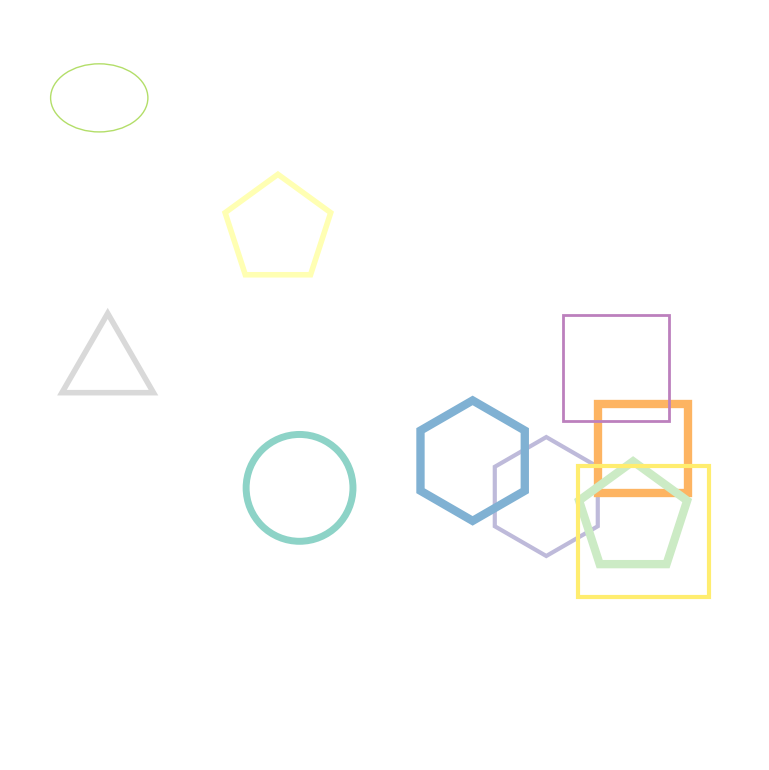[{"shape": "circle", "thickness": 2.5, "radius": 0.35, "center": [0.389, 0.366]}, {"shape": "pentagon", "thickness": 2, "radius": 0.36, "center": [0.361, 0.701]}, {"shape": "hexagon", "thickness": 1.5, "radius": 0.39, "center": [0.709, 0.355]}, {"shape": "hexagon", "thickness": 3, "radius": 0.39, "center": [0.614, 0.402]}, {"shape": "square", "thickness": 3, "radius": 0.29, "center": [0.835, 0.418]}, {"shape": "oval", "thickness": 0.5, "radius": 0.32, "center": [0.129, 0.873]}, {"shape": "triangle", "thickness": 2, "radius": 0.34, "center": [0.14, 0.524]}, {"shape": "square", "thickness": 1, "radius": 0.35, "center": [0.8, 0.522]}, {"shape": "pentagon", "thickness": 3, "radius": 0.37, "center": [0.822, 0.327]}, {"shape": "square", "thickness": 1.5, "radius": 0.43, "center": [0.836, 0.31]}]